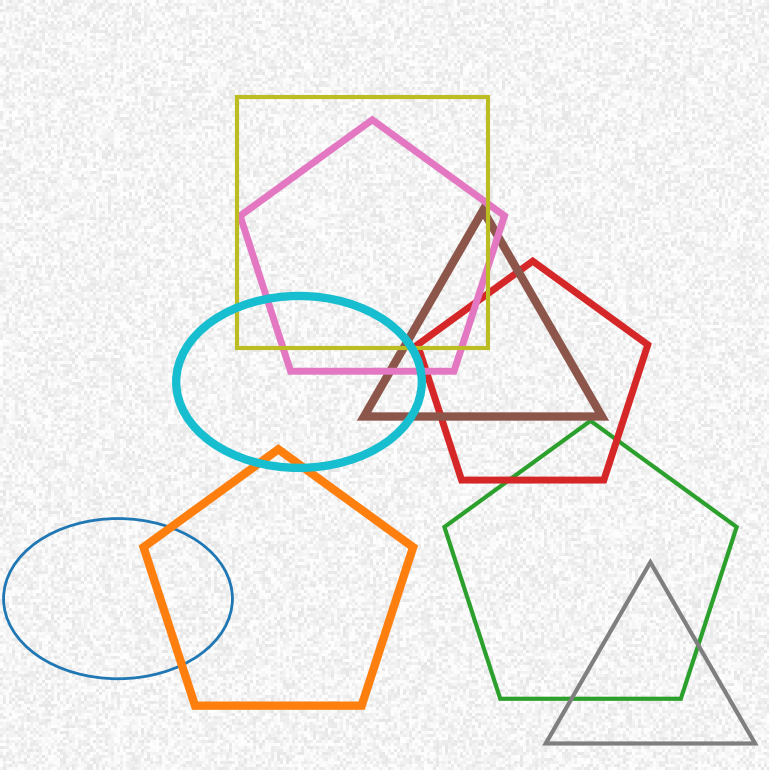[{"shape": "oval", "thickness": 1, "radius": 0.74, "center": [0.153, 0.223]}, {"shape": "pentagon", "thickness": 3, "radius": 0.92, "center": [0.361, 0.232]}, {"shape": "pentagon", "thickness": 1.5, "radius": 1.0, "center": [0.767, 0.254]}, {"shape": "pentagon", "thickness": 2.5, "radius": 0.79, "center": [0.692, 0.504]}, {"shape": "triangle", "thickness": 3, "radius": 0.89, "center": [0.627, 0.548]}, {"shape": "pentagon", "thickness": 2.5, "radius": 0.9, "center": [0.483, 0.664]}, {"shape": "triangle", "thickness": 1.5, "radius": 0.78, "center": [0.845, 0.113]}, {"shape": "square", "thickness": 1.5, "radius": 0.81, "center": [0.471, 0.711]}, {"shape": "oval", "thickness": 3, "radius": 0.8, "center": [0.388, 0.504]}]